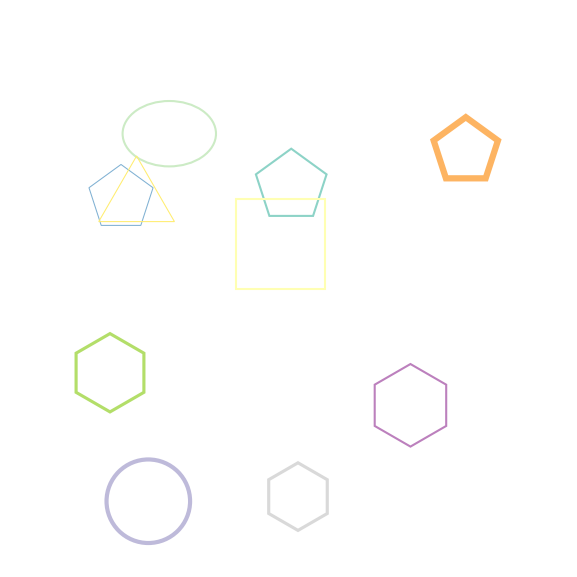[{"shape": "pentagon", "thickness": 1, "radius": 0.32, "center": [0.504, 0.677]}, {"shape": "square", "thickness": 1, "radius": 0.39, "center": [0.486, 0.576]}, {"shape": "circle", "thickness": 2, "radius": 0.36, "center": [0.257, 0.131]}, {"shape": "pentagon", "thickness": 0.5, "radius": 0.29, "center": [0.21, 0.656]}, {"shape": "pentagon", "thickness": 3, "radius": 0.29, "center": [0.807, 0.738]}, {"shape": "hexagon", "thickness": 1.5, "radius": 0.34, "center": [0.19, 0.354]}, {"shape": "hexagon", "thickness": 1.5, "radius": 0.29, "center": [0.516, 0.139]}, {"shape": "hexagon", "thickness": 1, "radius": 0.36, "center": [0.711, 0.297]}, {"shape": "oval", "thickness": 1, "radius": 0.4, "center": [0.293, 0.768]}, {"shape": "triangle", "thickness": 0.5, "radius": 0.38, "center": [0.237, 0.653]}]